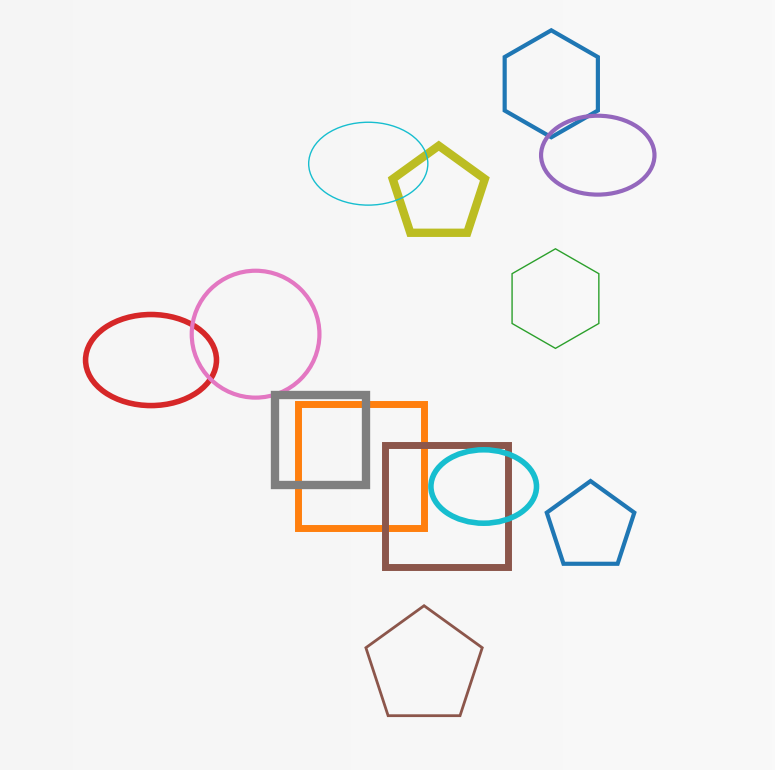[{"shape": "hexagon", "thickness": 1.5, "radius": 0.35, "center": [0.711, 0.891]}, {"shape": "pentagon", "thickness": 1.5, "radius": 0.3, "center": [0.762, 0.316]}, {"shape": "square", "thickness": 2.5, "radius": 0.4, "center": [0.466, 0.395]}, {"shape": "hexagon", "thickness": 0.5, "radius": 0.32, "center": [0.717, 0.612]}, {"shape": "oval", "thickness": 2, "radius": 0.42, "center": [0.195, 0.532]}, {"shape": "oval", "thickness": 1.5, "radius": 0.37, "center": [0.771, 0.798]}, {"shape": "square", "thickness": 2.5, "radius": 0.4, "center": [0.576, 0.343]}, {"shape": "pentagon", "thickness": 1, "radius": 0.39, "center": [0.547, 0.134]}, {"shape": "circle", "thickness": 1.5, "radius": 0.41, "center": [0.33, 0.566]}, {"shape": "square", "thickness": 3, "radius": 0.29, "center": [0.414, 0.429]}, {"shape": "pentagon", "thickness": 3, "radius": 0.31, "center": [0.566, 0.748]}, {"shape": "oval", "thickness": 0.5, "radius": 0.38, "center": [0.475, 0.787]}, {"shape": "oval", "thickness": 2, "radius": 0.34, "center": [0.624, 0.368]}]